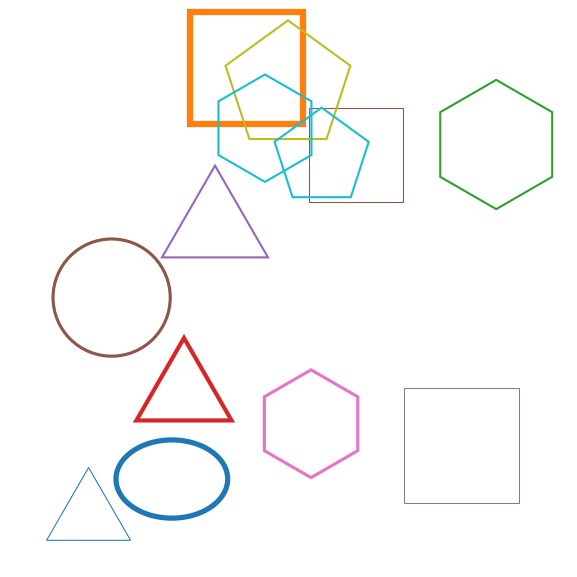[{"shape": "oval", "thickness": 2.5, "radius": 0.48, "center": [0.298, 0.17]}, {"shape": "triangle", "thickness": 0.5, "radius": 0.42, "center": [0.153, 0.106]}, {"shape": "square", "thickness": 3, "radius": 0.49, "center": [0.427, 0.881]}, {"shape": "hexagon", "thickness": 1, "radius": 0.56, "center": [0.859, 0.749]}, {"shape": "triangle", "thickness": 2, "radius": 0.48, "center": [0.319, 0.319]}, {"shape": "triangle", "thickness": 1, "radius": 0.53, "center": [0.372, 0.606]}, {"shape": "circle", "thickness": 1.5, "radius": 0.51, "center": [0.193, 0.484]}, {"shape": "square", "thickness": 0.5, "radius": 0.41, "center": [0.616, 0.73]}, {"shape": "hexagon", "thickness": 1.5, "radius": 0.47, "center": [0.539, 0.265]}, {"shape": "square", "thickness": 0.5, "radius": 0.5, "center": [0.799, 0.228]}, {"shape": "pentagon", "thickness": 1, "radius": 0.57, "center": [0.499, 0.85]}, {"shape": "pentagon", "thickness": 1, "radius": 0.43, "center": [0.557, 0.727]}, {"shape": "hexagon", "thickness": 1, "radius": 0.46, "center": [0.459, 0.777]}]